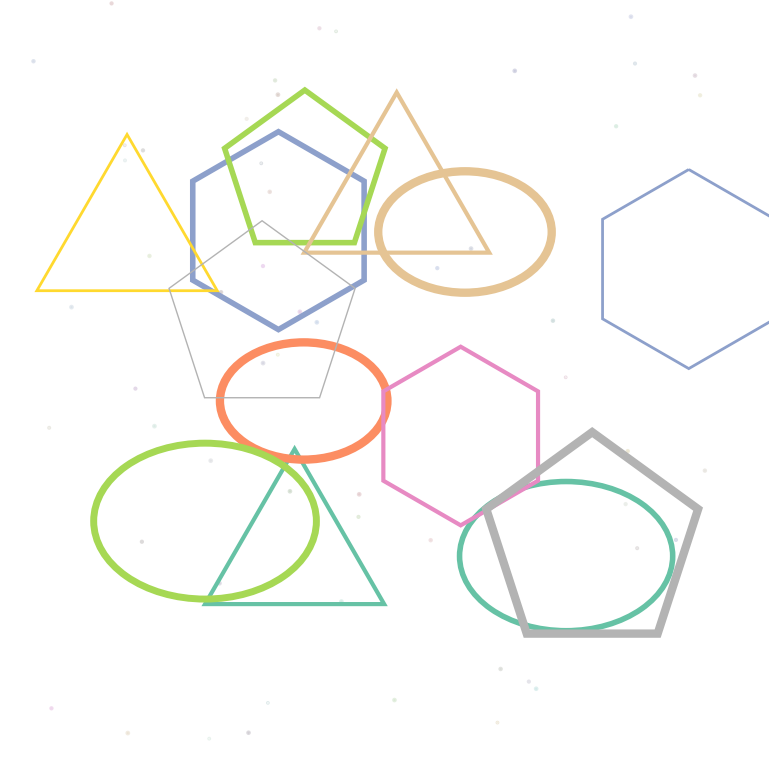[{"shape": "oval", "thickness": 2, "radius": 0.69, "center": [0.735, 0.278]}, {"shape": "triangle", "thickness": 1.5, "radius": 0.67, "center": [0.383, 0.283]}, {"shape": "oval", "thickness": 3, "radius": 0.54, "center": [0.394, 0.479]}, {"shape": "hexagon", "thickness": 2, "radius": 0.64, "center": [0.362, 0.7]}, {"shape": "hexagon", "thickness": 1, "radius": 0.65, "center": [0.895, 0.651]}, {"shape": "hexagon", "thickness": 1.5, "radius": 0.58, "center": [0.598, 0.434]}, {"shape": "oval", "thickness": 2.5, "radius": 0.72, "center": [0.266, 0.323]}, {"shape": "pentagon", "thickness": 2, "radius": 0.55, "center": [0.396, 0.773]}, {"shape": "triangle", "thickness": 1, "radius": 0.68, "center": [0.165, 0.69]}, {"shape": "triangle", "thickness": 1.5, "radius": 0.69, "center": [0.515, 0.741]}, {"shape": "oval", "thickness": 3, "radius": 0.56, "center": [0.604, 0.699]}, {"shape": "pentagon", "thickness": 3, "radius": 0.72, "center": [0.769, 0.294]}, {"shape": "pentagon", "thickness": 0.5, "radius": 0.64, "center": [0.34, 0.586]}]